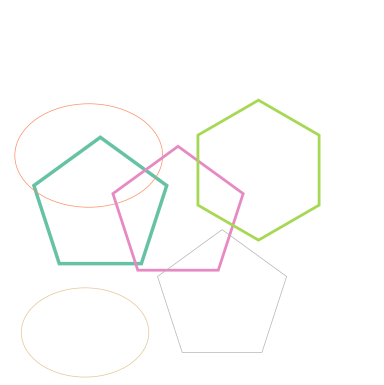[{"shape": "pentagon", "thickness": 2.5, "radius": 0.91, "center": [0.261, 0.462]}, {"shape": "oval", "thickness": 0.5, "radius": 0.96, "center": [0.23, 0.596]}, {"shape": "pentagon", "thickness": 2, "radius": 0.89, "center": [0.462, 0.442]}, {"shape": "hexagon", "thickness": 2, "radius": 0.91, "center": [0.671, 0.558]}, {"shape": "oval", "thickness": 0.5, "radius": 0.83, "center": [0.221, 0.136]}, {"shape": "pentagon", "thickness": 0.5, "radius": 0.88, "center": [0.577, 0.227]}]